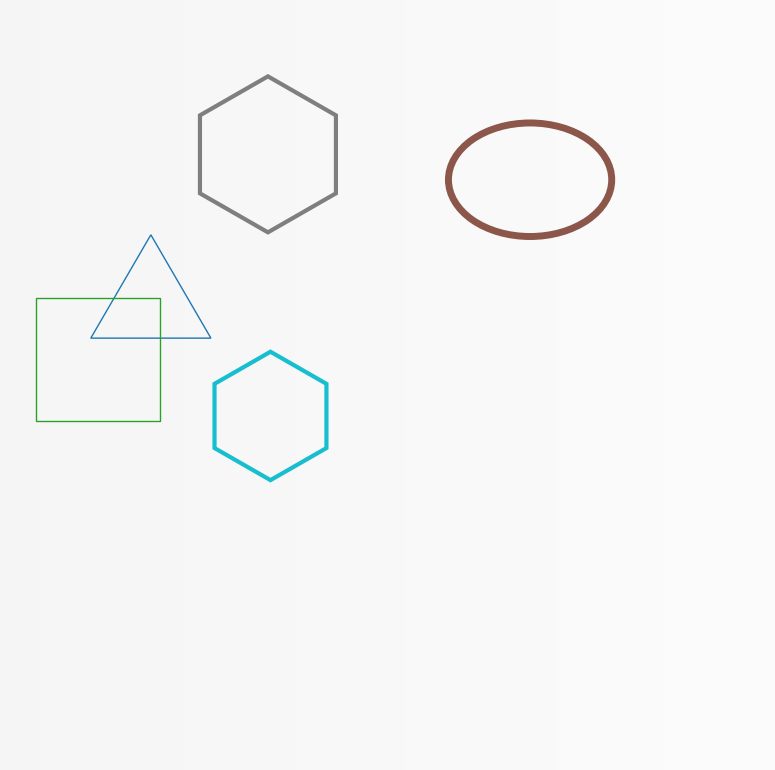[{"shape": "triangle", "thickness": 0.5, "radius": 0.45, "center": [0.195, 0.606]}, {"shape": "square", "thickness": 0.5, "radius": 0.4, "center": [0.127, 0.533]}, {"shape": "oval", "thickness": 2.5, "radius": 0.53, "center": [0.684, 0.767]}, {"shape": "hexagon", "thickness": 1.5, "radius": 0.51, "center": [0.346, 0.8]}, {"shape": "hexagon", "thickness": 1.5, "radius": 0.42, "center": [0.349, 0.46]}]